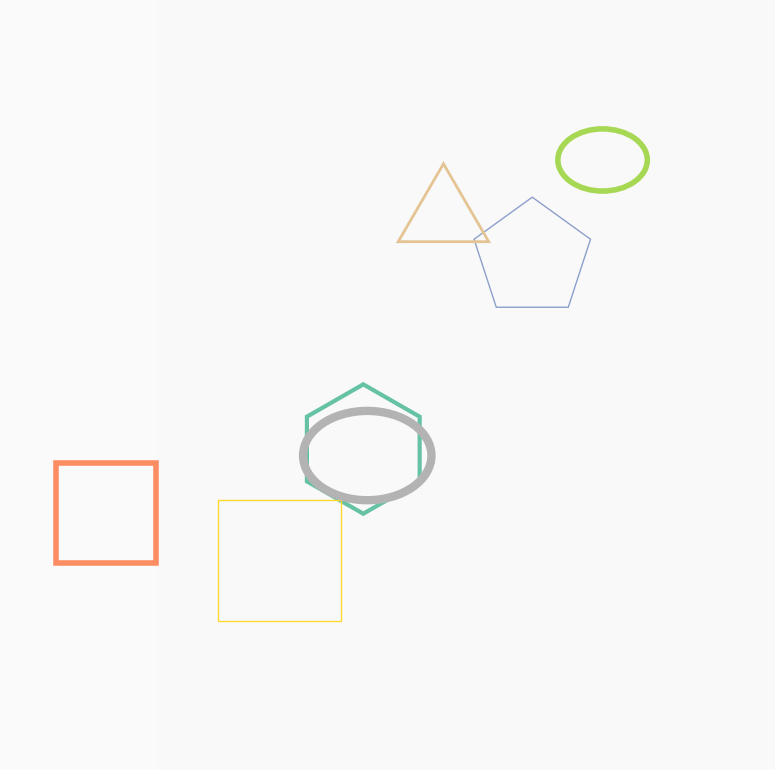[{"shape": "hexagon", "thickness": 1.5, "radius": 0.42, "center": [0.469, 0.417]}, {"shape": "square", "thickness": 2, "radius": 0.32, "center": [0.137, 0.334]}, {"shape": "pentagon", "thickness": 0.5, "radius": 0.4, "center": [0.687, 0.665]}, {"shape": "oval", "thickness": 2, "radius": 0.29, "center": [0.778, 0.792]}, {"shape": "square", "thickness": 0.5, "radius": 0.4, "center": [0.36, 0.272]}, {"shape": "triangle", "thickness": 1, "radius": 0.34, "center": [0.572, 0.72]}, {"shape": "oval", "thickness": 3, "radius": 0.41, "center": [0.474, 0.408]}]